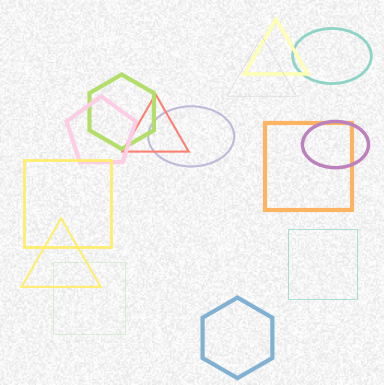[{"shape": "oval", "thickness": 2, "radius": 0.51, "center": [0.862, 0.855]}, {"shape": "square", "thickness": 0.5, "radius": 0.45, "center": [0.837, 0.314]}, {"shape": "triangle", "thickness": 2.5, "radius": 0.48, "center": [0.717, 0.855]}, {"shape": "oval", "thickness": 1.5, "radius": 0.56, "center": [0.497, 0.646]}, {"shape": "triangle", "thickness": 1.5, "radius": 0.5, "center": [0.404, 0.656]}, {"shape": "hexagon", "thickness": 3, "radius": 0.52, "center": [0.617, 0.122]}, {"shape": "square", "thickness": 3, "radius": 0.56, "center": [0.801, 0.568]}, {"shape": "hexagon", "thickness": 3, "radius": 0.48, "center": [0.316, 0.71]}, {"shape": "pentagon", "thickness": 3, "radius": 0.47, "center": [0.263, 0.655]}, {"shape": "triangle", "thickness": 0.5, "radius": 0.52, "center": [0.68, 0.802]}, {"shape": "oval", "thickness": 2.5, "radius": 0.43, "center": [0.871, 0.624]}, {"shape": "square", "thickness": 0.5, "radius": 0.47, "center": [0.23, 0.225]}, {"shape": "triangle", "thickness": 1.5, "radius": 0.59, "center": [0.159, 0.314]}, {"shape": "square", "thickness": 2, "radius": 0.56, "center": [0.175, 0.472]}]